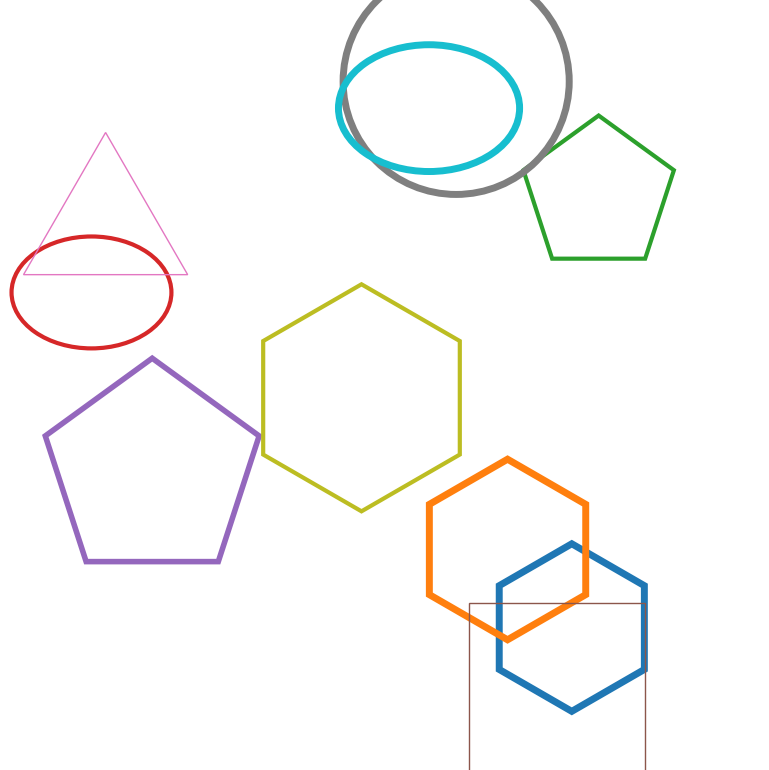[{"shape": "hexagon", "thickness": 2.5, "radius": 0.54, "center": [0.743, 0.185]}, {"shape": "hexagon", "thickness": 2.5, "radius": 0.59, "center": [0.659, 0.286]}, {"shape": "pentagon", "thickness": 1.5, "radius": 0.51, "center": [0.777, 0.747]}, {"shape": "oval", "thickness": 1.5, "radius": 0.52, "center": [0.119, 0.62]}, {"shape": "pentagon", "thickness": 2, "radius": 0.73, "center": [0.198, 0.389]}, {"shape": "square", "thickness": 0.5, "radius": 0.57, "center": [0.723, 0.103]}, {"shape": "triangle", "thickness": 0.5, "radius": 0.62, "center": [0.137, 0.705]}, {"shape": "circle", "thickness": 2.5, "radius": 0.73, "center": [0.592, 0.894]}, {"shape": "hexagon", "thickness": 1.5, "radius": 0.74, "center": [0.469, 0.483]}, {"shape": "oval", "thickness": 2.5, "radius": 0.59, "center": [0.557, 0.86]}]